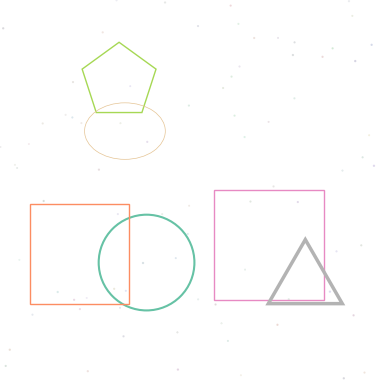[{"shape": "circle", "thickness": 1.5, "radius": 0.62, "center": [0.381, 0.318]}, {"shape": "square", "thickness": 1, "radius": 0.65, "center": [0.207, 0.34]}, {"shape": "square", "thickness": 1, "radius": 0.71, "center": [0.7, 0.363]}, {"shape": "pentagon", "thickness": 1, "radius": 0.5, "center": [0.309, 0.789]}, {"shape": "oval", "thickness": 0.5, "radius": 0.52, "center": [0.325, 0.66]}, {"shape": "triangle", "thickness": 2.5, "radius": 0.55, "center": [0.793, 0.267]}]